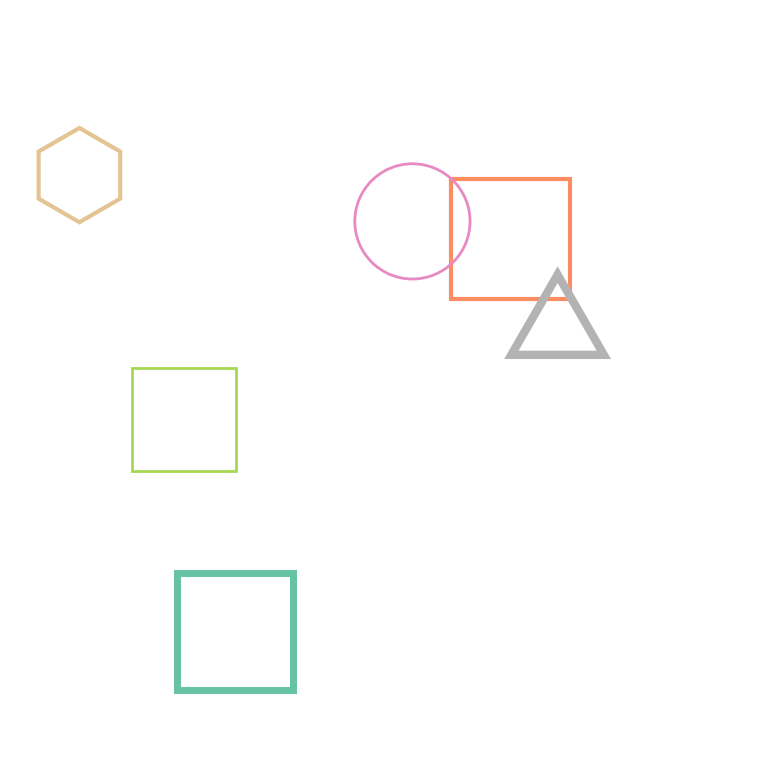[{"shape": "square", "thickness": 2.5, "radius": 0.38, "center": [0.306, 0.18]}, {"shape": "square", "thickness": 1.5, "radius": 0.39, "center": [0.663, 0.69]}, {"shape": "circle", "thickness": 1, "radius": 0.37, "center": [0.536, 0.712]}, {"shape": "square", "thickness": 1, "radius": 0.34, "center": [0.239, 0.455]}, {"shape": "hexagon", "thickness": 1.5, "radius": 0.31, "center": [0.103, 0.773]}, {"shape": "triangle", "thickness": 3, "radius": 0.35, "center": [0.724, 0.574]}]